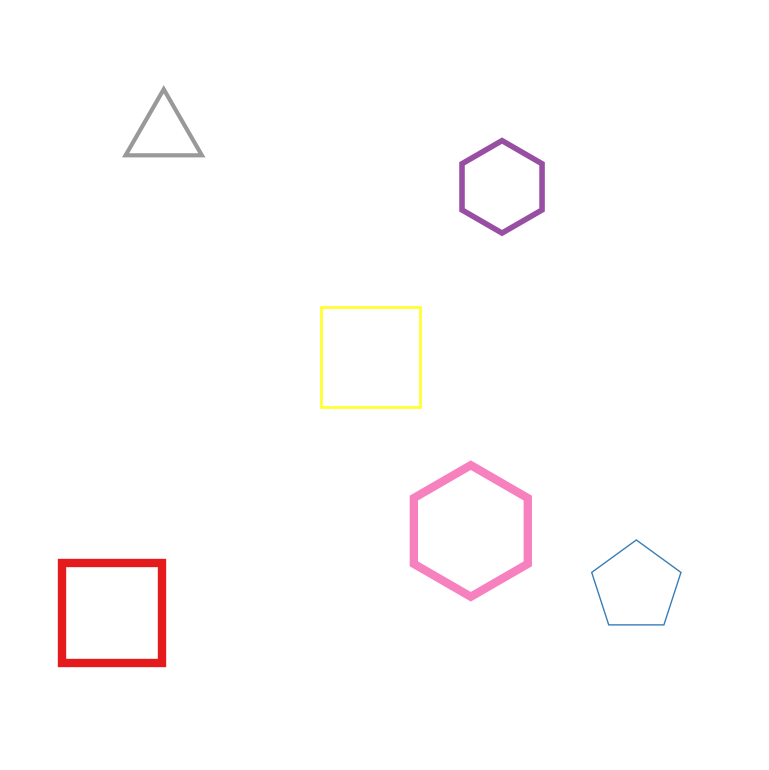[{"shape": "square", "thickness": 3, "radius": 0.32, "center": [0.146, 0.204]}, {"shape": "pentagon", "thickness": 0.5, "radius": 0.3, "center": [0.826, 0.238]}, {"shape": "hexagon", "thickness": 2, "radius": 0.3, "center": [0.652, 0.757]}, {"shape": "square", "thickness": 1, "radius": 0.32, "center": [0.481, 0.536]}, {"shape": "hexagon", "thickness": 3, "radius": 0.43, "center": [0.611, 0.31]}, {"shape": "triangle", "thickness": 1.5, "radius": 0.29, "center": [0.213, 0.827]}]